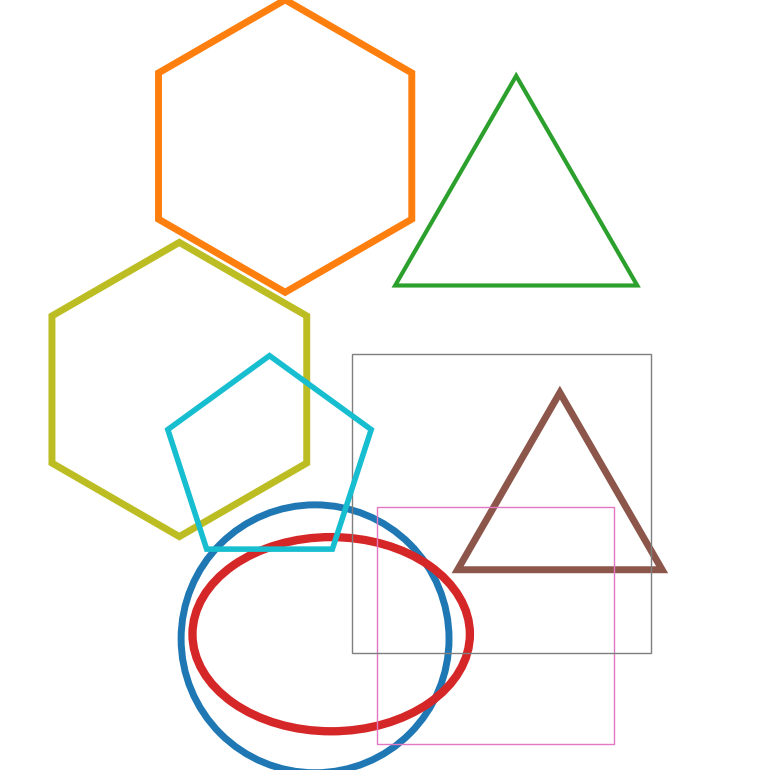[{"shape": "circle", "thickness": 2.5, "radius": 0.87, "center": [0.409, 0.17]}, {"shape": "hexagon", "thickness": 2.5, "radius": 0.95, "center": [0.37, 0.81]}, {"shape": "triangle", "thickness": 1.5, "radius": 0.91, "center": [0.67, 0.72]}, {"shape": "oval", "thickness": 3, "radius": 0.9, "center": [0.43, 0.176]}, {"shape": "triangle", "thickness": 2.5, "radius": 0.77, "center": [0.727, 0.337]}, {"shape": "square", "thickness": 0.5, "radius": 0.77, "center": [0.644, 0.187]}, {"shape": "square", "thickness": 0.5, "radius": 0.97, "center": [0.651, 0.347]}, {"shape": "hexagon", "thickness": 2.5, "radius": 0.96, "center": [0.233, 0.494]}, {"shape": "pentagon", "thickness": 2, "radius": 0.69, "center": [0.35, 0.399]}]